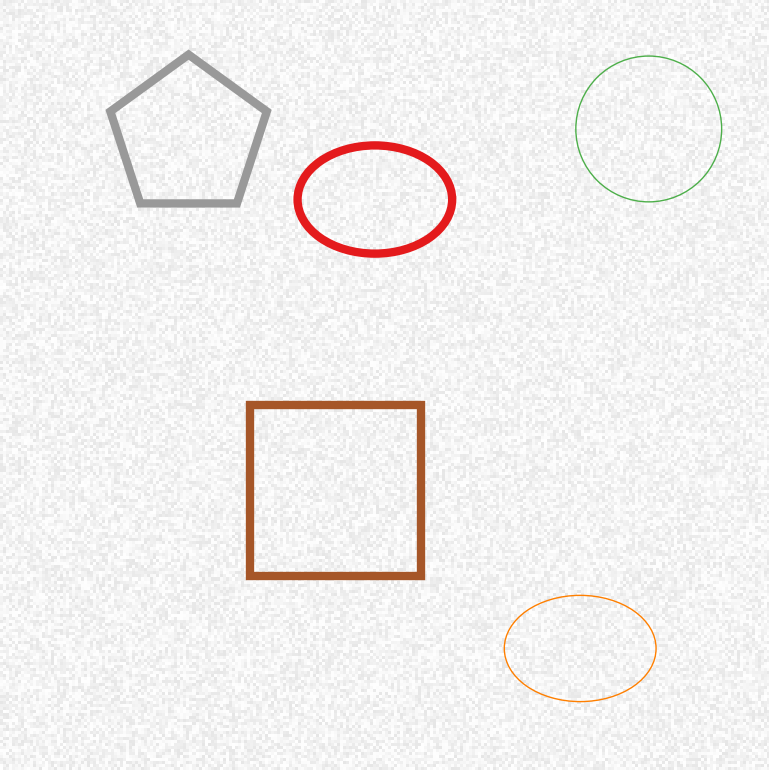[{"shape": "oval", "thickness": 3, "radius": 0.5, "center": [0.487, 0.741]}, {"shape": "circle", "thickness": 0.5, "radius": 0.47, "center": [0.843, 0.833]}, {"shape": "oval", "thickness": 0.5, "radius": 0.49, "center": [0.753, 0.158]}, {"shape": "square", "thickness": 3, "radius": 0.55, "center": [0.436, 0.363]}, {"shape": "pentagon", "thickness": 3, "radius": 0.53, "center": [0.245, 0.822]}]